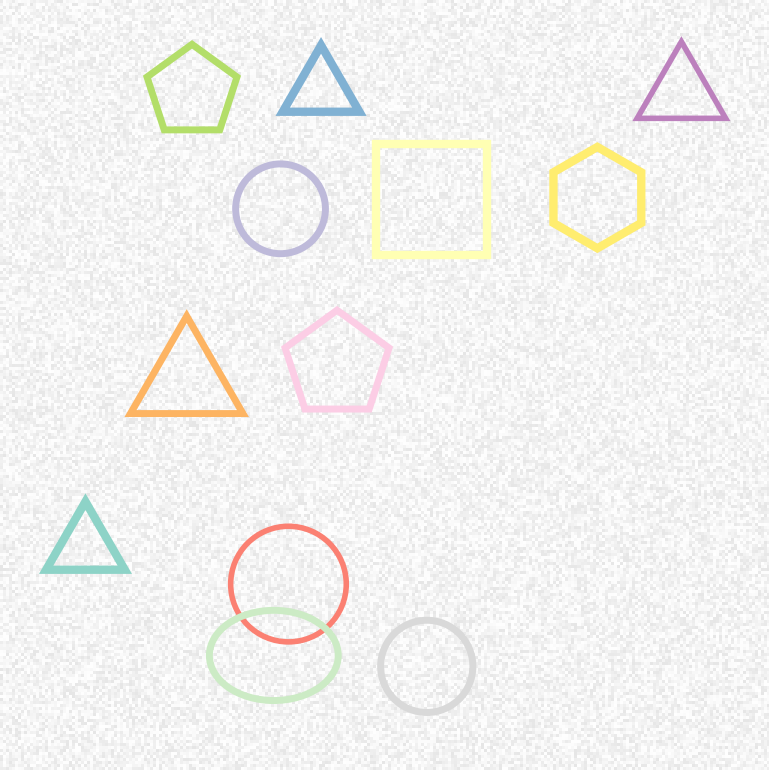[{"shape": "triangle", "thickness": 3, "radius": 0.29, "center": [0.111, 0.29]}, {"shape": "square", "thickness": 3, "radius": 0.36, "center": [0.56, 0.741]}, {"shape": "circle", "thickness": 2.5, "radius": 0.29, "center": [0.364, 0.729]}, {"shape": "circle", "thickness": 2, "radius": 0.38, "center": [0.375, 0.241]}, {"shape": "triangle", "thickness": 3, "radius": 0.29, "center": [0.417, 0.884]}, {"shape": "triangle", "thickness": 2.5, "radius": 0.42, "center": [0.242, 0.505]}, {"shape": "pentagon", "thickness": 2.5, "radius": 0.31, "center": [0.249, 0.881]}, {"shape": "pentagon", "thickness": 2.5, "radius": 0.35, "center": [0.438, 0.526]}, {"shape": "circle", "thickness": 2.5, "radius": 0.3, "center": [0.554, 0.135]}, {"shape": "triangle", "thickness": 2, "radius": 0.33, "center": [0.885, 0.879]}, {"shape": "oval", "thickness": 2.5, "radius": 0.42, "center": [0.356, 0.149]}, {"shape": "hexagon", "thickness": 3, "radius": 0.33, "center": [0.776, 0.743]}]